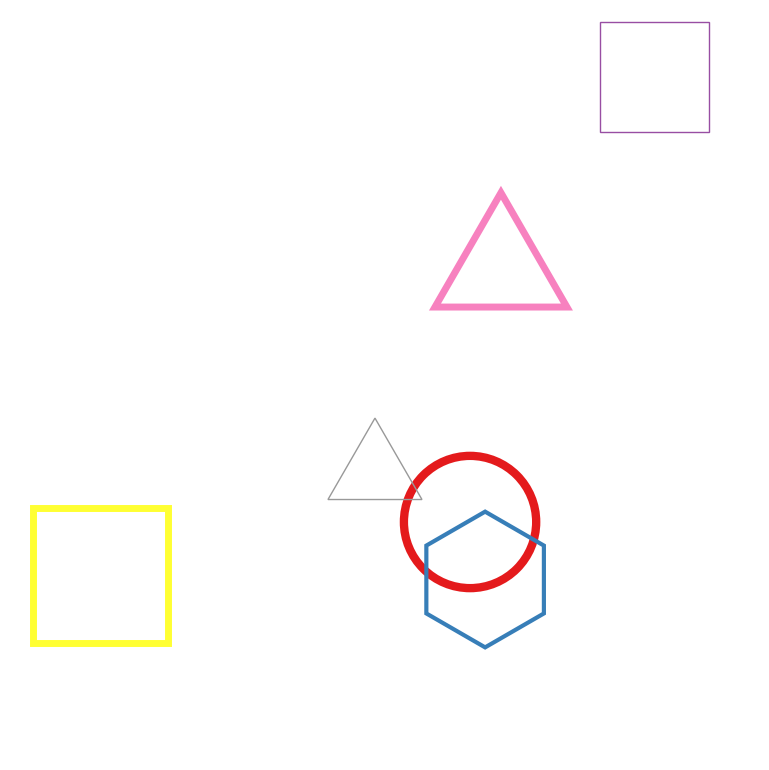[{"shape": "circle", "thickness": 3, "radius": 0.43, "center": [0.61, 0.322]}, {"shape": "hexagon", "thickness": 1.5, "radius": 0.44, "center": [0.63, 0.247]}, {"shape": "square", "thickness": 0.5, "radius": 0.36, "center": [0.85, 0.9]}, {"shape": "square", "thickness": 2.5, "radius": 0.44, "center": [0.131, 0.253]}, {"shape": "triangle", "thickness": 2.5, "radius": 0.49, "center": [0.651, 0.651]}, {"shape": "triangle", "thickness": 0.5, "radius": 0.35, "center": [0.487, 0.387]}]